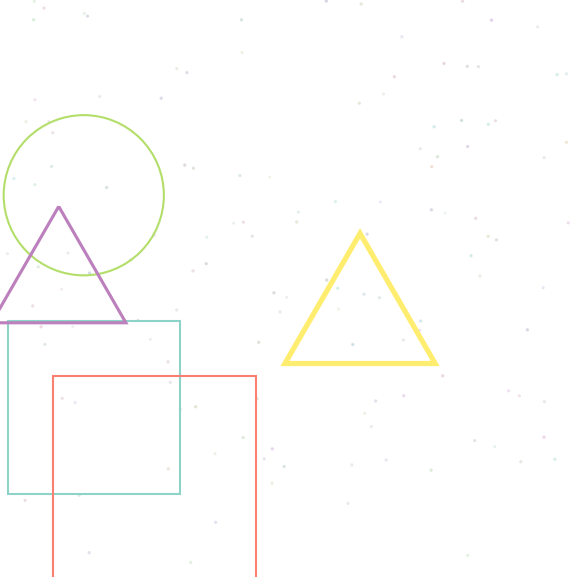[{"shape": "square", "thickness": 1, "radius": 0.75, "center": [0.163, 0.293]}, {"shape": "square", "thickness": 1, "radius": 0.88, "center": [0.267, 0.173]}, {"shape": "circle", "thickness": 1, "radius": 0.69, "center": [0.145, 0.661]}, {"shape": "triangle", "thickness": 1.5, "radius": 0.67, "center": [0.102, 0.507]}, {"shape": "triangle", "thickness": 2.5, "radius": 0.75, "center": [0.623, 0.445]}]